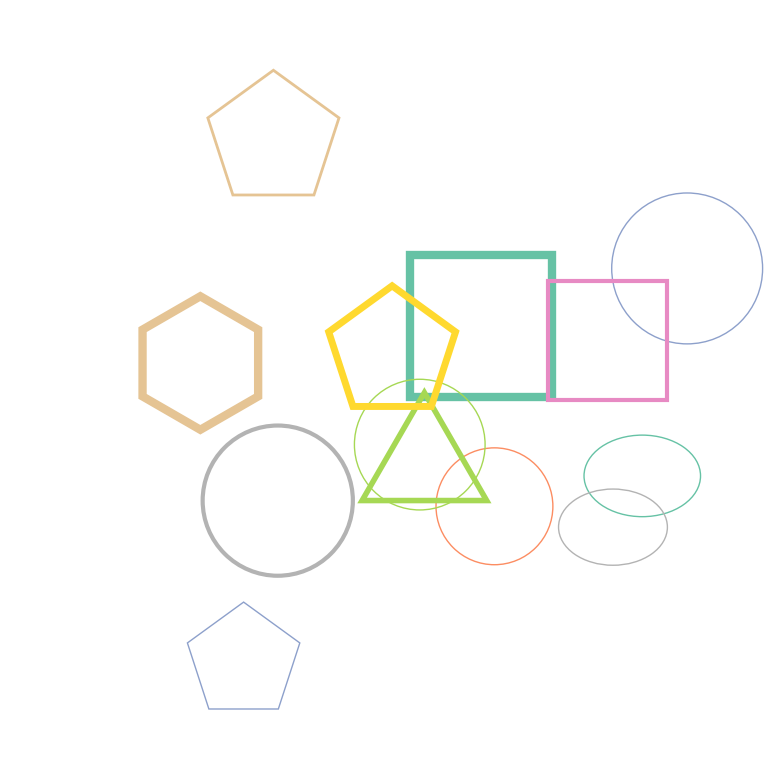[{"shape": "square", "thickness": 3, "radius": 0.46, "center": [0.624, 0.577]}, {"shape": "oval", "thickness": 0.5, "radius": 0.38, "center": [0.834, 0.382]}, {"shape": "circle", "thickness": 0.5, "radius": 0.38, "center": [0.642, 0.342]}, {"shape": "pentagon", "thickness": 0.5, "radius": 0.38, "center": [0.316, 0.141]}, {"shape": "circle", "thickness": 0.5, "radius": 0.49, "center": [0.892, 0.651]}, {"shape": "square", "thickness": 1.5, "radius": 0.39, "center": [0.789, 0.558]}, {"shape": "circle", "thickness": 0.5, "radius": 0.42, "center": [0.545, 0.423]}, {"shape": "triangle", "thickness": 2, "radius": 0.47, "center": [0.551, 0.397]}, {"shape": "pentagon", "thickness": 2.5, "radius": 0.43, "center": [0.509, 0.542]}, {"shape": "pentagon", "thickness": 1, "radius": 0.45, "center": [0.355, 0.819]}, {"shape": "hexagon", "thickness": 3, "radius": 0.43, "center": [0.26, 0.529]}, {"shape": "oval", "thickness": 0.5, "radius": 0.35, "center": [0.796, 0.315]}, {"shape": "circle", "thickness": 1.5, "radius": 0.49, "center": [0.361, 0.35]}]